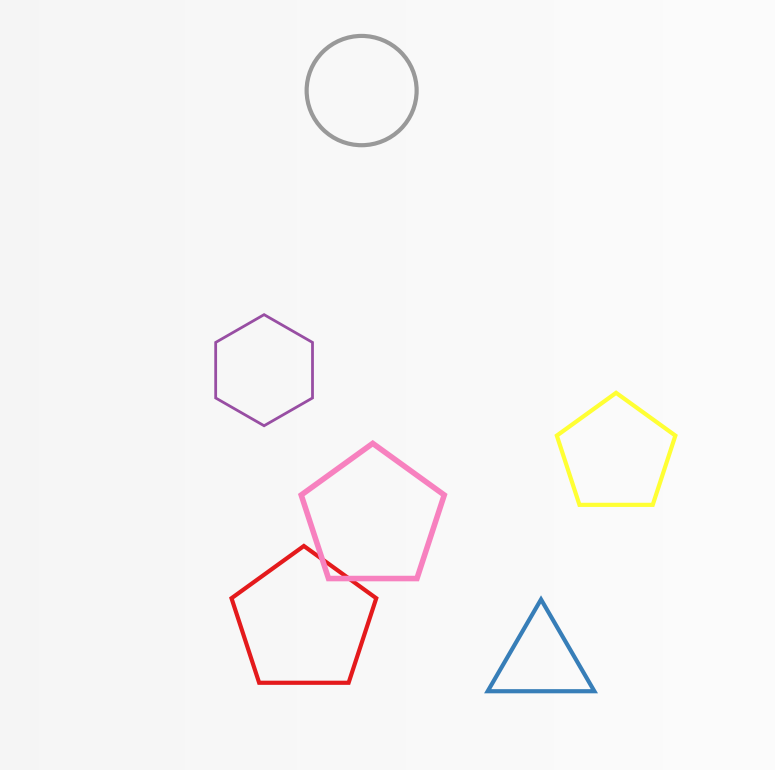[{"shape": "pentagon", "thickness": 1.5, "radius": 0.49, "center": [0.392, 0.193]}, {"shape": "triangle", "thickness": 1.5, "radius": 0.4, "center": [0.698, 0.142]}, {"shape": "hexagon", "thickness": 1, "radius": 0.36, "center": [0.341, 0.519]}, {"shape": "pentagon", "thickness": 1.5, "radius": 0.4, "center": [0.795, 0.409]}, {"shape": "pentagon", "thickness": 2, "radius": 0.49, "center": [0.481, 0.327]}, {"shape": "circle", "thickness": 1.5, "radius": 0.35, "center": [0.467, 0.882]}]